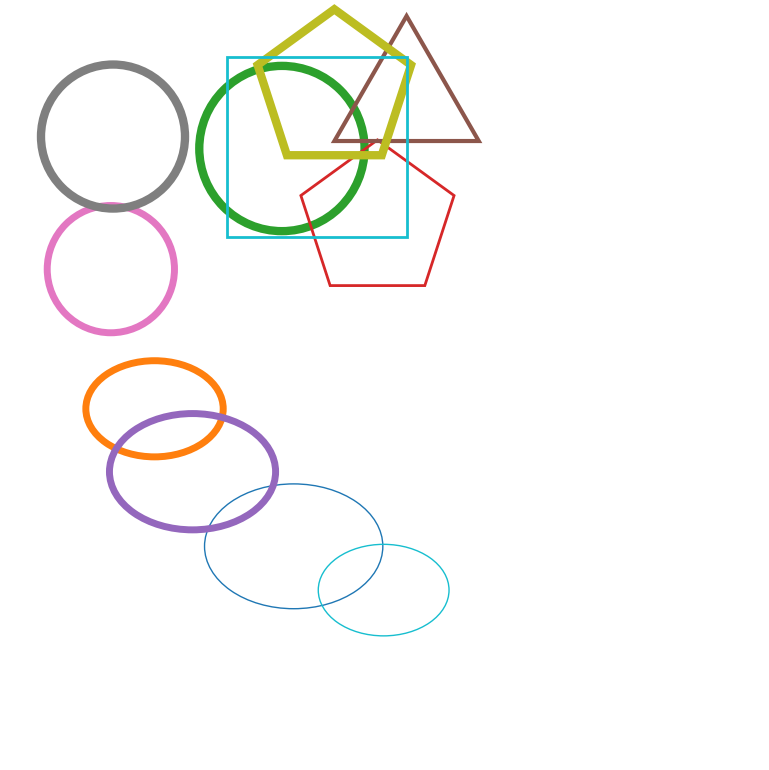[{"shape": "oval", "thickness": 0.5, "radius": 0.58, "center": [0.381, 0.291]}, {"shape": "oval", "thickness": 2.5, "radius": 0.45, "center": [0.201, 0.469]}, {"shape": "circle", "thickness": 3, "radius": 0.54, "center": [0.366, 0.807]}, {"shape": "pentagon", "thickness": 1, "radius": 0.52, "center": [0.49, 0.714]}, {"shape": "oval", "thickness": 2.5, "radius": 0.54, "center": [0.25, 0.387]}, {"shape": "triangle", "thickness": 1.5, "radius": 0.54, "center": [0.528, 0.871]}, {"shape": "circle", "thickness": 2.5, "radius": 0.41, "center": [0.144, 0.65]}, {"shape": "circle", "thickness": 3, "radius": 0.47, "center": [0.147, 0.823]}, {"shape": "pentagon", "thickness": 3, "radius": 0.52, "center": [0.434, 0.883]}, {"shape": "oval", "thickness": 0.5, "radius": 0.42, "center": [0.498, 0.234]}, {"shape": "square", "thickness": 1, "radius": 0.58, "center": [0.412, 0.809]}]